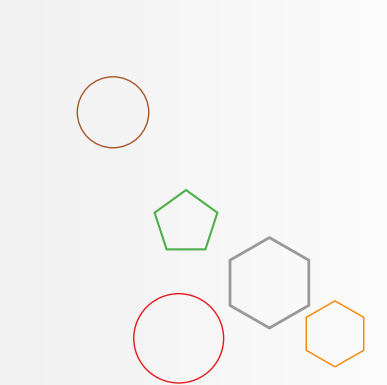[{"shape": "circle", "thickness": 1, "radius": 0.58, "center": [0.461, 0.121]}, {"shape": "pentagon", "thickness": 1.5, "radius": 0.43, "center": [0.48, 0.421]}, {"shape": "hexagon", "thickness": 1, "radius": 0.43, "center": [0.865, 0.133]}, {"shape": "circle", "thickness": 1, "radius": 0.46, "center": [0.292, 0.708]}, {"shape": "hexagon", "thickness": 2, "radius": 0.59, "center": [0.695, 0.265]}]